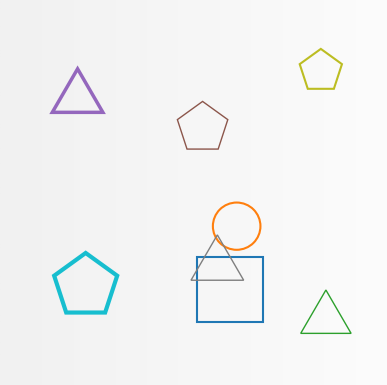[{"shape": "square", "thickness": 1.5, "radius": 0.42, "center": [0.593, 0.248]}, {"shape": "circle", "thickness": 1.5, "radius": 0.31, "center": [0.611, 0.413]}, {"shape": "triangle", "thickness": 1, "radius": 0.38, "center": [0.841, 0.172]}, {"shape": "triangle", "thickness": 2.5, "radius": 0.38, "center": [0.2, 0.746]}, {"shape": "pentagon", "thickness": 1, "radius": 0.34, "center": [0.523, 0.668]}, {"shape": "triangle", "thickness": 1, "radius": 0.39, "center": [0.561, 0.311]}, {"shape": "pentagon", "thickness": 1.5, "radius": 0.29, "center": [0.828, 0.816]}, {"shape": "pentagon", "thickness": 3, "radius": 0.43, "center": [0.221, 0.257]}]